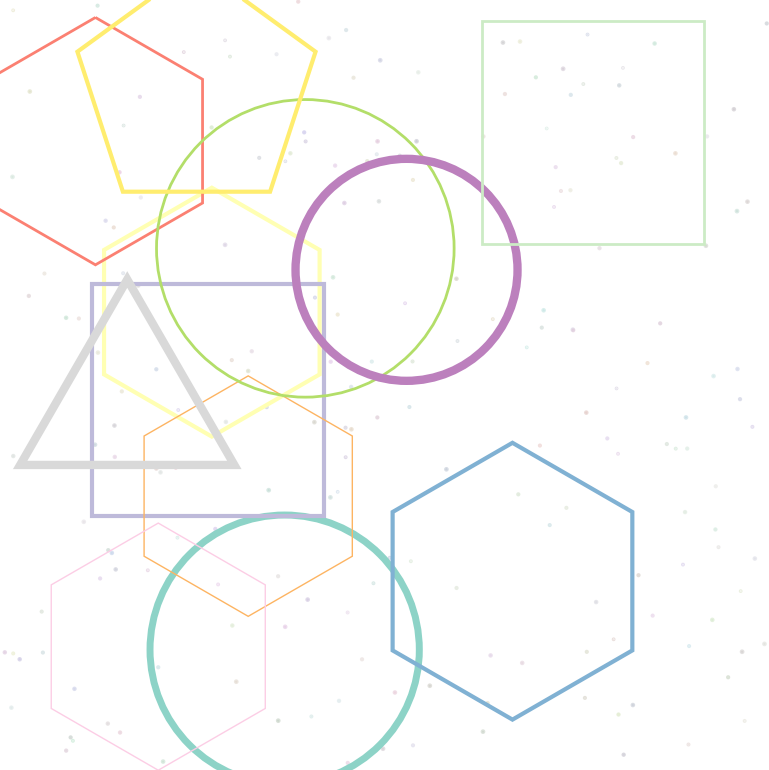[{"shape": "circle", "thickness": 2.5, "radius": 0.87, "center": [0.37, 0.156]}, {"shape": "hexagon", "thickness": 1.5, "radius": 0.81, "center": [0.275, 0.595]}, {"shape": "square", "thickness": 1.5, "radius": 0.75, "center": [0.27, 0.48]}, {"shape": "hexagon", "thickness": 1, "radius": 0.8, "center": [0.124, 0.817]}, {"shape": "hexagon", "thickness": 1.5, "radius": 0.9, "center": [0.666, 0.245]}, {"shape": "hexagon", "thickness": 0.5, "radius": 0.78, "center": [0.322, 0.356]}, {"shape": "circle", "thickness": 1, "radius": 0.97, "center": [0.397, 0.677]}, {"shape": "hexagon", "thickness": 0.5, "radius": 0.8, "center": [0.206, 0.16]}, {"shape": "triangle", "thickness": 3, "radius": 0.8, "center": [0.165, 0.476]}, {"shape": "circle", "thickness": 3, "radius": 0.72, "center": [0.528, 0.65]}, {"shape": "square", "thickness": 1, "radius": 0.72, "center": [0.77, 0.828]}, {"shape": "pentagon", "thickness": 1.5, "radius": 0.81, "center": [0.255, 0.883]}]